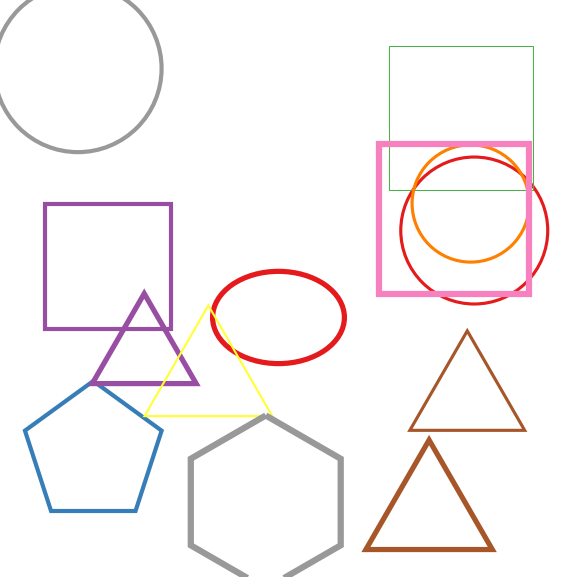[{"shape": "oval", "thickness": 2.5, "radius": 0.57, "center": [0.482, 0.449]}, {"shape": "circle", "thickness": 1.5, "radius": 0.64, "center": [0.821, 0.6]}, {"shape": "pentagon", "thickness": 2, "radius": 0.62, "center": [0.162, 0.215]}, {"shape": "square", "thickness": 0.5, "radius": 0.62, "center": [0.798, 0.795]}, {"shape": "triangle", "thickness": 2.5, "radius": 0.52, "center": [0.25, 0.387]}, {"shape": "square", "thickness": 2, "radius": 0.54, "center": [0.188, 0.538]}, {"shape": "circle", "thickness": 1.5, "radius": 0.51, "center": [0.815, 0.647]}, {"shape": "triangle", "thickness": 1, "radius": 0.64, "center": [0.361, 0.343]}, {"shape": "triangle", "thickness": 1.5, "radius": 0.57, "center": [0.809, 0.311]}, {"shape": "triangle", "thickness": 2.5, "radius": 0.63, "center": [0.743, 0.111]}, {"shape": "square", "thickness": 3, "radius": 0.65, "center": [0.787, 0.62]}, {"shape": "circle", "thickness": 2, "radius": 0.72, "center": [0.135, 0.881]}, {"shape": "hexagon", "thickness": 3, "radius": 0.75, "center": [0.46, 0.13]}]